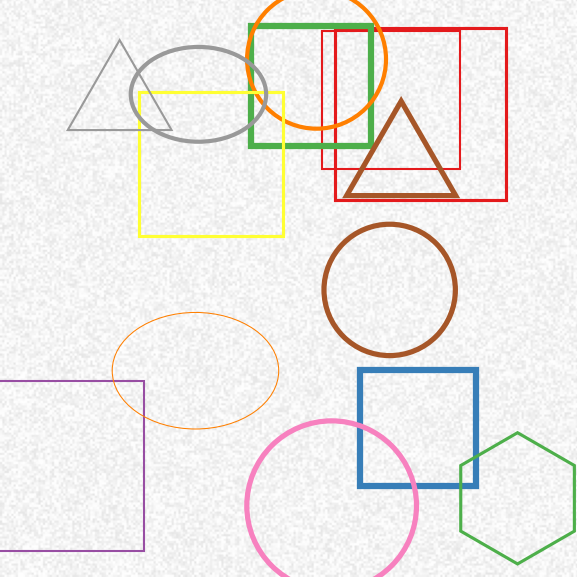[{"shape": "square", "thickness": 1, "radius": 0.6, "center": [0.677, 0.826]}, {"shape": "square", "thickness": 1.5, "radius": 0.74, "center": [0.728, 0.802]}, {"shape": "square", "thickness": 3, "radius": 0.5, "center": [0.724, 0.258]}, {"shape": "square", "thickness": 3, "radius": 0.52, "center": [0.538, 0.85]}, {"shape": "hexagon", "thickness": 1.5, "radius": 0.57, "center": [0.896, 0.136]}, {"shape": "square", "thickness": 1, "radius": 0.73, "center": [0.102, 0.192]}, {"shape": "circle", "thickness": 2, "radius": 0.6, "center": [0.548, 0.897]}, {"shape": "oval", "thickness": 0.5, "radius": 0.72, "center": [0.338, 0.357]}, {"shape": "square", "thickness": 1.5, "radius": 0.62, "center": [0.365, 0.716]}, {"shape": "triangle", "thickness": 2.5, "radius": 0.55, "center": [0.695, 0.715]}, {"shape": "circle", "thickness": 2.5, "radius": 0.57, "center": [0.675, 0.497]}, {"shape": "circle", "thickness": 2.5, "radius": 0.73, "center": [0.574, 0.123]}, {"shape": "oval", "thickness": 2, "radius": 0.59, "center": [0.344, 0.836]}, {"shape": "triangle", "thickness": 1, "radius": 0.52, "center": [0.207, 0.826]}]